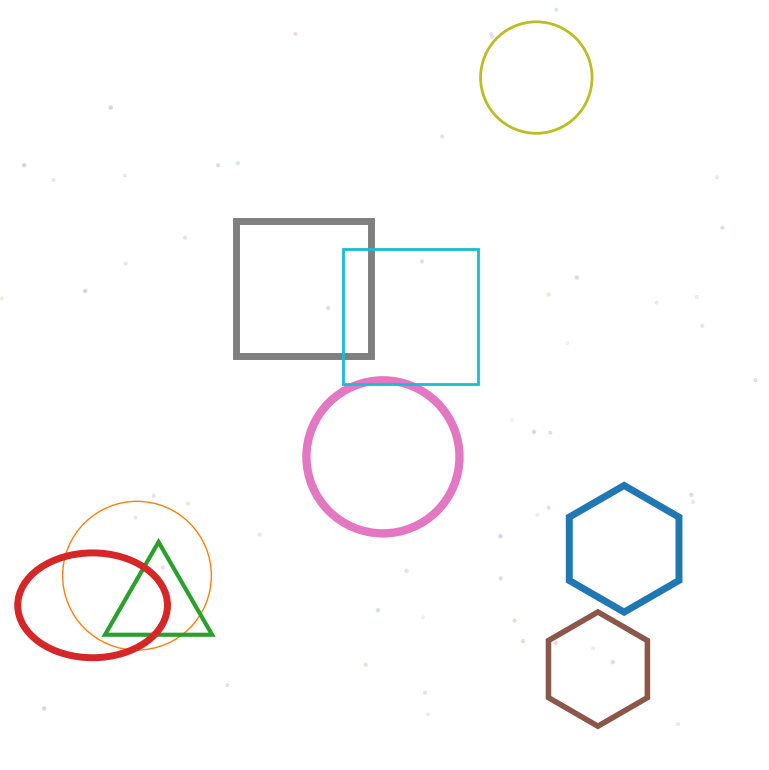[{"shape": "hexagon", "thickness": 2.5, "radius": 0.41, "center": [0.811, 0.287]}, {"shape": "circle", "thickness": 0.5, "radius": 0.48, "center": [0.178, 0.252]}, {"shape": "triangle", "thickness": 1.5, "radius": 0.4, "center": [0.206, 0.216]}, {"shape": "oval", "thickness": 2.5, "radius": 0.49, "center": [0.12, 0.214]}, {"shape": "hexagon", "thickness": 2, "radius": 0.37, "center": [0.777, 0.131]}, {"shape": "circle", "thickness": 3, "radius": 0.5, "center": [0.497, 0.407]}, {"shape": "square", "thickness": 2.5, "radius": 0.44, "center": [0.394, 0.626]}, {"shape": "circle", "thickness": 1, "radius": 0.36, "center": [0.697, 0.899]}, {"shape": "square", "thickness": 1, "radius": 0.44, "center": [0.533, 0.589]}]